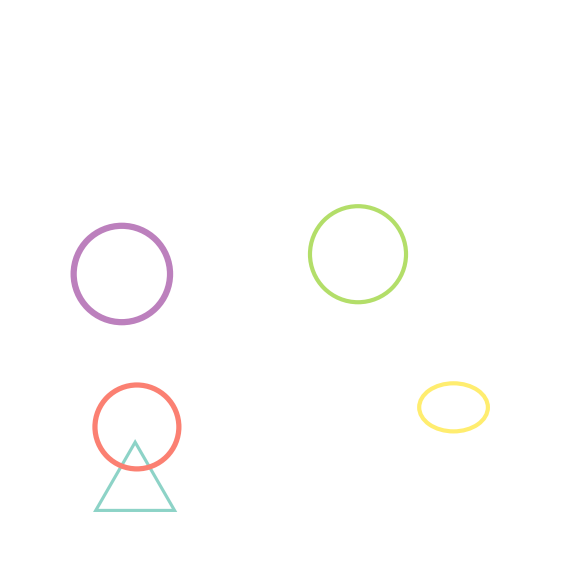[{"shape": "triangle", "thickness": 1.5, "radius": 0.39, "center": [0.234, 0.155]}, {"shape": "circle", "thickness": 2.5, "radius": 0.36, "center": [0.237, 0.26]}, {"shape": "circle", "thickness": 2, "radius": 0.42, "center": [0.62, 0.559]}, {"shape": "circle", "thickness": 3, "radius": 0.42, "center": [0.211, 0.525]}, {"shape": "oval", "thickness": 2, "radius": 0.3, "center": [0.785, 0.294]}]